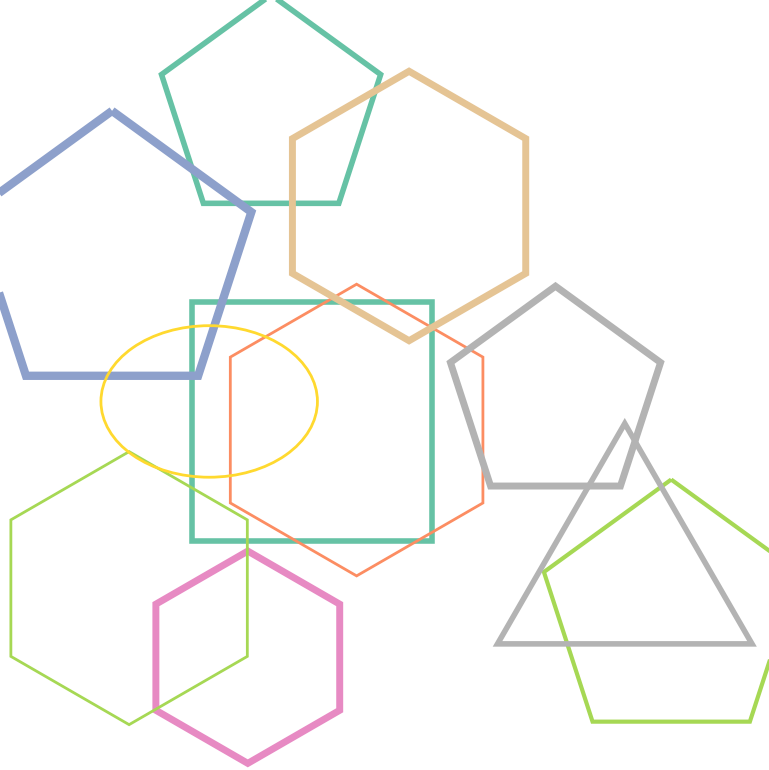[{"shape": "square", "thickness": 2, "radius": 0.78, "center": [0.405, 0.453]}, {"shape": "pentagon", "thickness": 2, "radius": 0.75, "center": [0.352, 0.857]}, {"shape": "hexagon", "thickness": 1, "radius": 0.95, "center": [0.463, 0.442]}, {"shape": "pentagon", "thickness": 3, "radius": 0.95, "center": [0.146, 0.666]}, {"shape": "hexagon", "thickness": 2.5, "radius": 0.69, "center": [0.322, 0.146]}, {"shape": "hexagon", "thickness": 1, "radius": 0.89, "center": [0.168, 0.236]}, {"shape": "pentagon", "thickness": 1.5, "radius": 0.87, "center": [0.872, 0.203]}, {"shape": "oval", "thickness": 1, "radius": 0.7, "center": [0.272, 0.479]}, {"shape": "hexagon", "thickness": 2.5, "radius": 0.87, "center": [0.531, 0.732]}, {"shape": "pentagon", "thickness": 2.5, "radius": 0.72, "center": [0.721, 0.485]}, {"shape": "triangle", "thickness": 2, "radius": 0.95, "center": [0.811, 0.259]}]